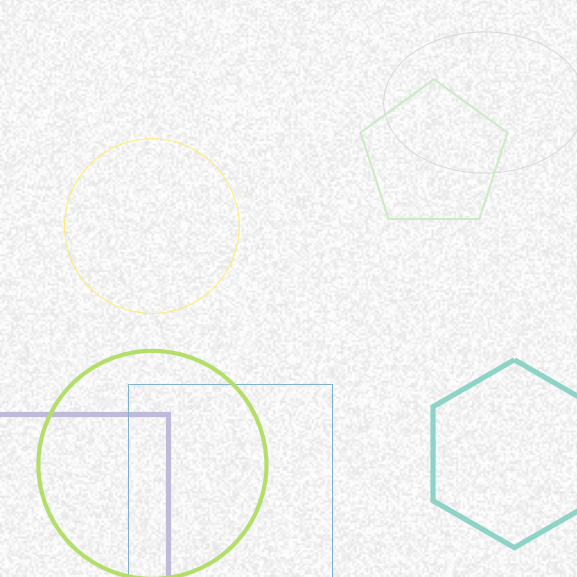[{"shape": "hexagon", "thickness": 2.5, "radius": 0.81, "center": [0.891, 0.214]}, {"shape": "square", "thickness": 2.5, "radius": 0.82, "center": [0.127, 0.119]}, {"shape": "square", "thickness": 0.5, "radius": 0.88, "center": [0.398, 0.158]}, {"shape": "circle", "thickness": 2, "radius": 0.99, "center": [0.264, 0.194]}, {"shape": "oval", "thickness": 0.5, "radius": 0.87, "center": [0.839, 0.822]}, {"shape": "pentagon", "thickness": 1, "radius": 0.67, "center": [0.752, 0.728]}, {"shape": "circle", "thickness": 0.5, "radius": 0.76, "center": [0.263, 0.608]}]